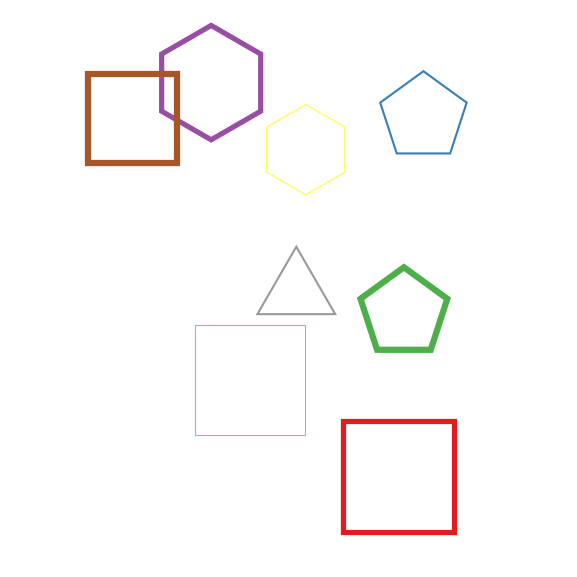[{"shape": "square", "thickness": 2.5, "radius": 0.48, "center": [0.69, 0.174]}, {"shape": "pentagon", "thickness": 1, "radius": 0.39, "center": [0.733, 0.797]}, {"shape": "pentagon", "thickness": 3, "radius": 0.4, "center": [0.699, 0.457]}, {"shape": "hexagon", "thickness": 2.5, "radius": 0.5, "center": [0.366, 0.856]}, {"shape": "hexagon", "thickness": 0.5, "radius": 0.39, "center": [0.529, 0.74]}, {"shape": "square", "thickness": 3, "radius": 0.39, "center": [0.229, 0.794]}, {"shape": "square", "thickness": 0.5, "radius": 0.48, "center": [0.433, 0.342]}, {"shape": "triangle", "thickness": 1, "radius": 0.39, "center": [0.513, 0.494]}]